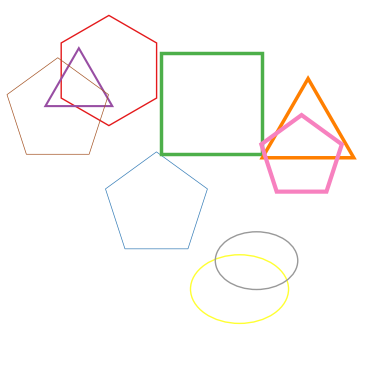[{"shape": "hexagon", "thickness": 1, "radius": 0.72, "center": [0.283, 0.817]}, {"shape": "pentagon", "thickness": 0.5, "radius": 0.7, "center": [0.406, 0.466]}, {"shape": "square", "thickness": 2.5, "radius": 0.66, "center": [0.548, 0.732]}, {"shape": "triangle", "thickness": 1.5, "radius": 0.5, "center": [0.205, 0.775]}, {"shape": "triangle", "thickness": 2.5, "radius": 0.69, "center": [0.8, 0.659]}, {"shape": "oval", "thickness": 1, "radius": 0.64, "center": [0.622, 0.249]}, {"shape": "pentagon", "thickness": 0.5, "radius": 0.69, "center": [0.15, 0.711]}, {"shape": "pentagon", "thickness": 3, "radius": 0.55, "center": [0.783, 0.591]}, {"shape": "oval", "thickness": 1, "radius": 0.54, "center": [0.666, 0.323]}]